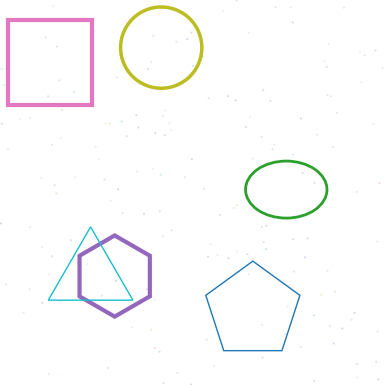[{"shape": "pentagon", "thickness": 1, "radius": 0.64, "center": [0.657, 0.193]}, {"shape": "oval", "thickness": 2, "radius": 0.53, "center": [0.744, 0.508]}, {"shape": "hexagon", "thickness": 3, "radius": 0.53, "center": [0.298, 0.283]}, {"shape": "square", "thickness": 3, "radius": 0.55, "center": [0.129, 0.838]}, {"shape": "circle", "thickness": 2.5, "radius": 0.53, "center": [0.419, 0.876]}, {"shape": "triangle", "thickness": 1, "radius": 0.63, "center": [0.235, 0.284]}]